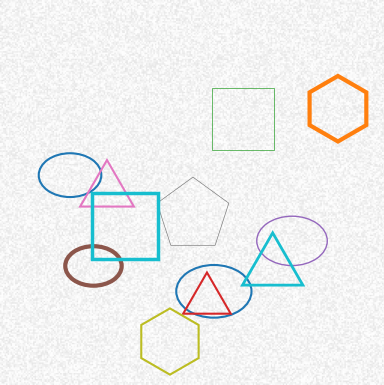[{"shape": "oval", "thickness": 1.5, "radius": 0.41, "center": [0.182, 0.545]}, {"shape": "oval", "thickness": 1.5, "radius": 0.49, "center": [0.556, 0.243]}, {"shape": "hexagon", "thickness": 3, "radius": 0.43, "center": [0.878, 0.718]}, {"shape": "square", "thickness": 0.5, "radius": 0.4, "center": [0.631, 0.69]}, {"shape": "triangle", "thickness": 1.5, "radius": 0.36, "center": [0.538, 0.221]}, {"shape": "oval", "thickness": 1, "radius": 0.46, "center": [0.759, 0.374]}, {"shape": "oval", "thickness": 3, "radius": 0.37, "center": [0.243, 0.309]}, {"shape": "triangle", "thickness": 1.5, "radius": 0.4, "center": [0.278, 0.504]}, {"shape": "pentagon", "thickness": 0.5, "radius": 0.49, "center": [0.501, 0.442]}, {"shape": "hexagon", "thickness": 1.5, "radius": 0.43, "center": [0.441, 0.113]}, {"shape": "triangle", "thickness": 2, "radius": 0.45, "center": [0.708, 0.305]}, {"shape": "square", "thickness": 2.5, "radius": 0.43, "center": [0.325, 0.414]}]